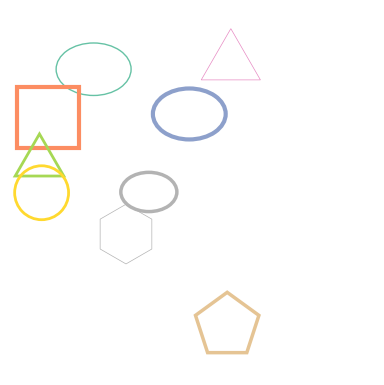[{"shape": "oval", "thickness": 1, "radius": 0.49, "center": [0.243, 0.82]}, {"shape": "square", "thickness": 3, "radius": 0.4, "center": [0.124, 0.695]}, {"shape": "oval", "thickness": 3, "radius": 0.47, "center": [0.492, 0.704]}, {"shape": "triangle", "thickness": 0.5, "radius": 0.44, "center": [0.6, 0.837]}, {"shape": "triangle", "thickness": 2, "radius": 0.36, "center": [0.103, 0.579]}, {"shape": "circle", "thickness": 2, "radius": 0.35, "center": [0.108, 0.499]}, {"shape": "pentagon", "thickness": 2.5, "radius": 0.43, "center": [0.59, 0.154]}, {"shape": "oval", "thickness": 2.5, "radius": 0.36, "center": [0.387, 0.501]}, {"shape": "hexagon", "thickness": 0.5, "radius": 0.39, "center": [0.327, 0.392]}]